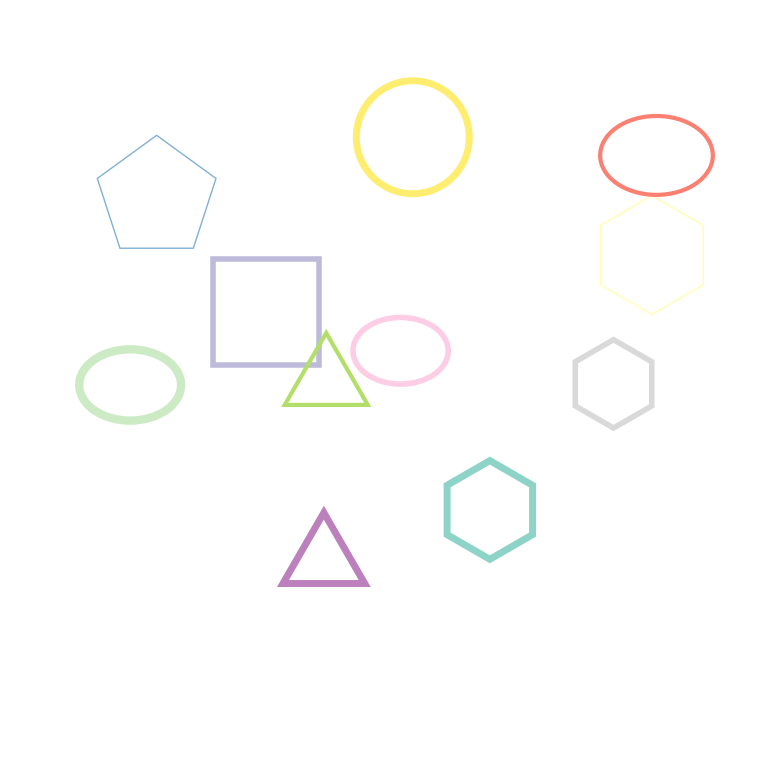[{"shape": "hexagon", "thickness": 2.5, "radius": 0.32, "center": [0.636, 0.338]}, {"shape": "hexagon", "thickness": 0.5, "radius": 0.39, "center": [0.847, 0.669]}, {"shape": "square", "thickness": 2, "radius": 0.34, "center": [0.346, 0.595]}, {"shape": "oval", "thickness": 1.5, "radius": 0.37, "center": [0.853, 0.798]}, {"shape": "pentagon", "thickness": 0.5, "radius": 0.41, "center": [0.203, 0.743]}, {"shape": "triangle", "thickness": 1.5, "radius": 0.31, "center": [0.424, 0.505]}, {"shape": "oval", "thickness": 2, "radius": 0.31, "center": [0.52, 0.544]}, {"shape": "hexagon", "thickness": 2, "radius": 0.29, "center": [0.797, 0.501]}, {"shape": "triangle", "thickness": 2.5, "radius": 0.31, "center": [0.421, 0.273]}, {"shape": "oval", "thickness": 3, "radius": 0.33, "center": [0.169, 0.5]}, {"shape": "circle", "thickness": 2.5, "radius": 0.37, "center": [0.536, 0.822]}]